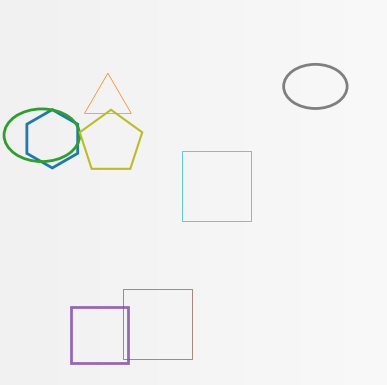[{"shape": "hexagon", "thickness": 2, "radius": 0.38, "center": [0.135, 0.639]}, {"shape": "triangle", "thickness": 0.5, "radius": 0.35, "center": [0.278, 0.74]}, {"shape": "oval", "thickness": 2, "radius": 0.49, "center": [0.108, 0.649]}, {"shape": "square", "thickness": 2, "radius": 0.37, "center": [0.257, 0.13]}, {"shape": "square", "thickness": 0.5, "radius": 0.45, "center": [0.406, 0.158]}, {"shape": "oval", "thickness": 2, "radius": 0.41, "center": [0.814, 0.776]}, {"shape": "pentagon", "thickness": 1.5, "radius": 0.42, "center": [0.286, 0.63]}, {"shape": "square", "thickness": 0.5, "radius": 0.45, "center": [0.559, 0.516]}]